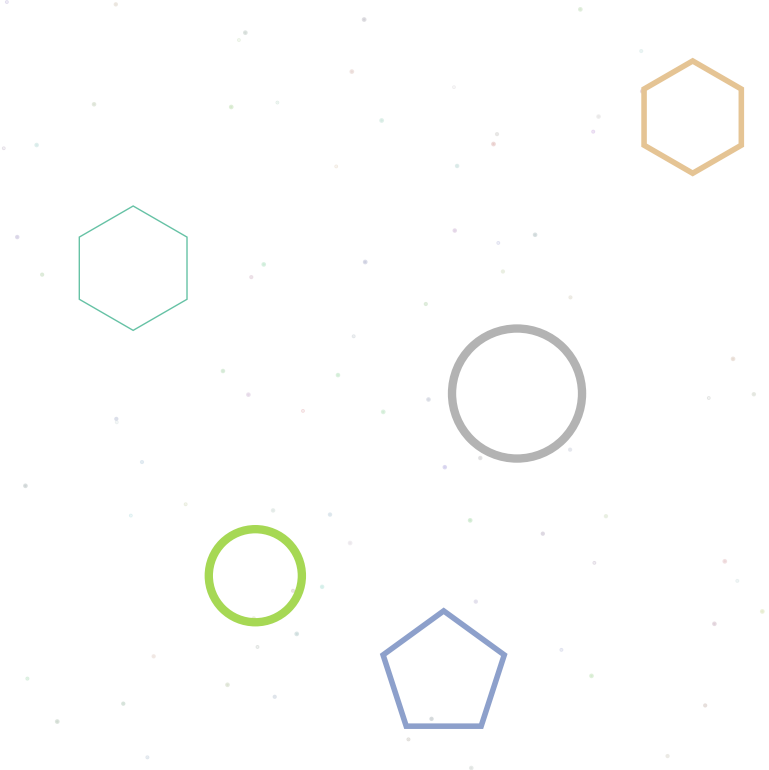[{"shape": "hexagon", "thickness": 0.5, "radius": 0.4, "center": [0.173, 0.652]}, {"shape": "pentagon", "thickness": 2, "radius": 0.41, "center": [0.576, 0.124]}, {"shape": "circle", "thickness": 3, "radius": 0.3, "center": [0.332, 0.252]}, {"shape": "hexagon", "thickness": 2, "radius": 0.36, "center": [0.9, 0.848]}, {"shape": "circle", "thickness": 3, "radius": 0.42, "center": [0.671, 0.489]}]